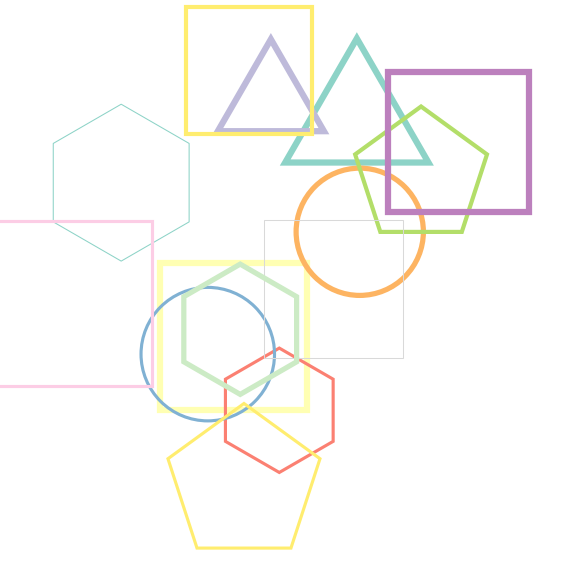[{"shape": "hexagon", "thickness": 0.5, "radius": 0.68, "center": [0.21, 0.683]}, {"shape": "triangle", "thickness": 3, "radius": 0.72, "center": [0.618, 0.789]}, {"shape": "square", "thickness": 3, "radius": 0.64, "center": [0.405, 0.416]}, {"shape": "triangle", "thickness": 3, "radius": 0.53, "center": [0.469, 0.825]}, {"shape": "hexagon", "thickness": 1.5, "radius": 0.54, "center": [0.484, 0.289]}, {"shape": "circle", "thickness": 1.5, "radius": 0.58, "center": [0.36, 0.386]}, {"shape": "circle", "thickness": 2.5, "radius": 0.55, "center": [0.623, 0.598]}, {"shape": "pentagon", "thickness": 2, "radius": 0.6, "center": [0.729, 0.695]}, {"shape": "square", "thickness": 1.5, "radius": 0.71, "center": [0.121, 0.473]}, {"shape": "square", "thickness": 0.5, "radius": 0.6, "center": [0.577, 0.499]}, {"shape": "square", "thickness": 3, "radius": 0.61, "center": [0.794, 0.753]}, {"shape": "hexagon", "thickness": 2.5, "radius": 0.56, "center": [0.416, 0.429]}, {"shape": "pentagon", "thickness": 1.5, "radius": 0.69, "center": [0.422, 0.162]}, {"shape": "square", "thickness": 2, "radius": 0.55, "center": [0.431, 0.877]}]